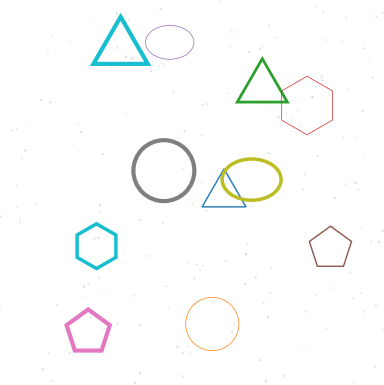[{"shape": "triangle", "thickness": 1, "radius": 0.33, "center": [0.582, 0.496]}, {"shape": "circle", "thickness": 0.5, "radius": 0.35, "center": [0.551, 0.158]}, {"shape": "triangle", "thickness": 2, "radius": 0.38, "center": [0.681, 0.772]}, {"shape": "hexagon", "thickness": 0.5, "radius": 0.38, "center": [0.798, 0.726]}, {"shape": "oval", "thickness": 0.5, "radius": 0.31, "center": [0.441, 0.89]}, {"shape": "pentagon", "thickness": 1, "radius": 0.29, "center": [0.858, 0.355]}, {"shape": "pentagon", "thickness": 3, "radius": 0.3, "center": [0.229, 0.137]}, {"shape": "circle", "thickness": 3, "radius": 0.4, "center": [0.426, 0.557]}, {"shape": "oval", "thickness": 2.5, "radius": 0.38, "center": [0.654, 0.533]}, {"shape": "triangle", "thickness": 3, "radius": 0.41, "center": [0.313, 0.875]}, {"shape": "hexagon", "thickness": 2.5, "radius": 0.29, "center": [0.251, 0.361]}]